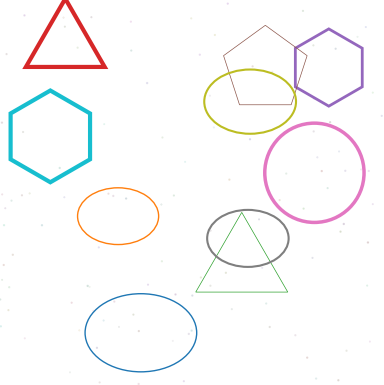[{"shape": "oval", "thickness": 1, "radius": 0.72, "center": [0.366, 0.136]}, {"shape": "oval", "thickness": 1, "radius": 0.53, "center": [0.307, 0.439]}, {"shape": "triangle", "thickness": 0.5, "radius": 0.69, "center": [0.628, 0.31]}, {"shape": "triangle", "thickness": 3, "radius": 0.59, "center": [0.17, 0.885]}, {"shape": "hexagon", "thickness": 2, "radius": 0.5, "center": [0.854, 0.825]}, {"shape": "pentagon", "thickness": 0.5, "radius": 0.57, "center": [0.689, 0.82]}, {"shape": "circle", "thickness": 2.5, "radius": 0.64, "center": [0.817, 0.551]}, {"shape": "oval", "thickness": 1.5, "radius": 0.53, "center": [0.644, 0.381]}, {"shape": "oval", "thickness": 1.5, "radius": 0.6, "center": [0.65, 0.736]}, {"shape": "hexagon", "thickness": 3, "radius": 0.6, "center": [0.131, 0.646]}]